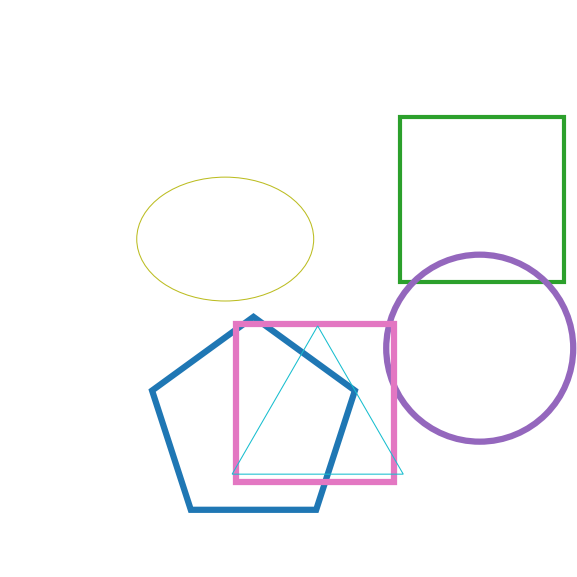[{"shape": "pentagon", "thickness": 3, "radius": 0.92, "center": [0.439, 0.266]}, {"shape": "square", "thickness": 2, "radius": 0.71, "center": [0.835, 0.654]}, {"shape": "circle", "thickness": 3, "radius": 0.81, "center": [0.831, 0.396]}, {"shape": "square", "thickness": 3, "radius": 0.68, "center": [0.546, 0.301]}, {"shape": "oval", "thickness": 0.5, "radius": 0.77, "center": [0.39, 0.585]}, {"shape": "triangle", "thickness": 0.5, "radius": 0.86, "center": [0.55, 0.264]}]